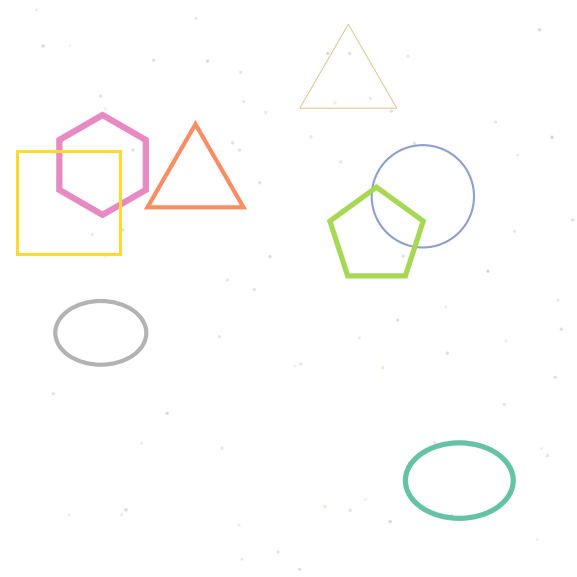[{"shape": "oval", "thickness": 2.5, "radius": 0.47, "center": [0.795, 0.167]}, {"shape": "triangle", "thickness": 2, "radius": 0.48, "center": [0.338, 0.688]}, {"shape": "circle", "thickness": 1, "radius": 0.44, "center": [0.732, 0.659]}, {"shape": "hexagon", "thickness": 3, "radius": 0.43, "center": [0.178, 0.714]}, {"shape": "pentagon", "thickness": 2.5, "radius": 0.42, "center": [0.652, 0.59]}, {"shape": "square", "thickness": 1.5, "radius": 0.44, "center": [0.118, 0.648]}, {"shape": "triangle", "thickness": 0.5, "radius": 0.49, "center": [0.603, 0.86]}, {"shape": "oval", "thickness": 2, "radius": 0.39, "center": [0.175, 0.423]}]